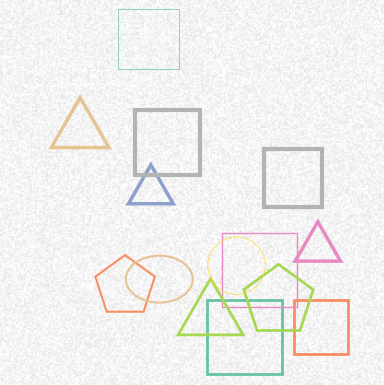[{"shape": "square", "thickness": 2, "radius": 0.49, "center": [0.634, 0.125]}, {"shape": "square", "thickness": 0.5, "radius": 0.39, "center": [0.386, 0.899]}, {"shape": "pentagon", "thickness": 1.5, "radius": 0.41, "center": [0.325, 0.256]}, {"shape": "square", "thickness": 2, "radius": 0.35, "center": [0.834, 0.15]}, {"shape": "triangle", "thickness": 2.5, "radius": 0.34, "center": [0.392, 0.504]}, {"shape": "square", "thickness": 1, "radius": 0.49, "center": [0.673, 0.299]}, {"shape": "triangle", "thickness": 2.5, "radius": 0.34, "center": [0.826, 0.356]}, {"shape": "triangle", "thickness": 2, "radius": 0.49, "center": [0.547, 0.179]}, {"shape": "pentagon", "thickness": 2, "radius": 0.47, "center": [0.723, 0.218]}, {"shape": "circle", "thickness": 0.5, "radius": 0.37, "center": [0.614, 0.31]}, {"shape": "triangle", "thickness": 2.5, "radius": 0.43, "center": [0.208, 0.66]}, {"shape": "oval", "thickness": 1.5, "radius": 0.43, "center": [0.414, 0.275]}, {"shape": "square", "thickness": 3, "radius": 0.37, "center": [0.761, 0.538]}, {"shape": "square", "thickness": 3, "radius": 0.42, "center": [0.434, 0.631]}]